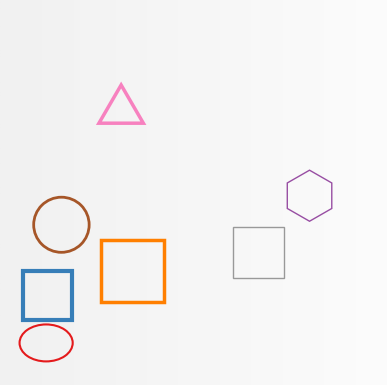[{"shape": "oval", "thickness": 1.5, "radius": 0.34, "center": [0.119, 0.109]}, {"shape": "square", "thickness": 3, "radius": 0.31, "center": [0.122, 0.232]}, {"shape": "hexagon", "thickness": 1, "radius": 0.33, "center": [0.799, 0.492]}, {"shape": "square", "thickness": 2.5, "radius": 0.4, "center": [0.342, 0.297]}, {"shape": "circle", "thickness": 2, "radius": 0.36, "center": [0.158, 0.416]}, {"shape": "triangle", "thickness": 2.5, "radius": 0.33, "center": [0.313, 0.713]}, {"shape": "square", "thickness": 1, "radius": 0.33, "center": [0.668, 0.343]}]